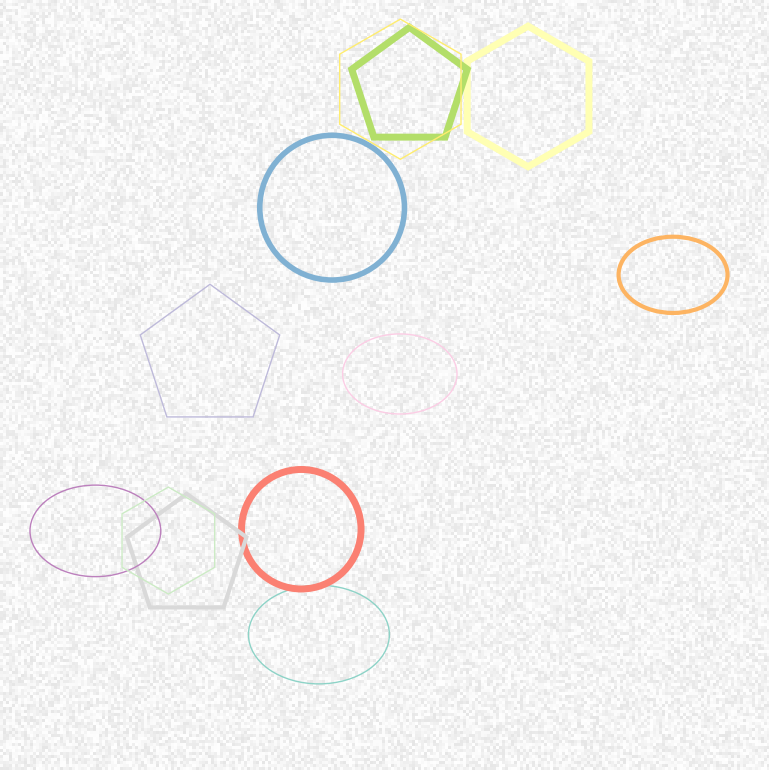[{"shape": "oval", "thickness": 0.5, "radius": 0.46, "center": [0.414, 0.176]}, {"shape": "hexagon", "thickness": 2.5, "radius": 0.46, "center": [0.686, 0.875]}, {"shape": "pentagon", "thickness": 0.5, "radius": 0.48, "center": [0.273, 0.536]}, {"shape": "circle", "thickness": 2.5, "radius": 0.39, "center": [0.391, 0.313]}, {"shape": "circle", "thickness": 2, "radius": 0.47, "center": [0.431, 0.73]}, {"shape": "oval", "thickness": 1.5, "radius": 0.35, "center": [0.874, 0.643]}, {"shape": "pentagon", "thickness": 2.5, "radius": 0.39, "center": [0.532, 0.886]}, {"shape": "oval", "thickness": 0.5, "radius": 0.37, "center": [0.519, 0.514]}, {"shape": "pentagon", "thickness": 1.5, "radius": 0.41, "center": [0.242, 0.277]}, {"shape": "oval", "thickness": 0.5, "radius": 0.42, "center": [0.124, 0.311]}, {"shape": "hexagon", "thickness": 0.5, "radius": 0.35, "center": [0.219, 0.298]}, {"shape": "hexagon", "thickness": 0.5, "radius": 0.45, "center": [0.52, 0.884]}]